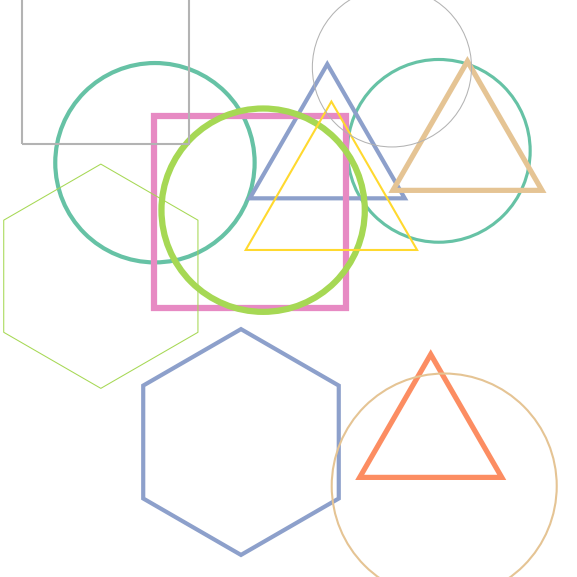[{"shape": "circle", "thickness": 2, "radius": 0.86, "center": [0.268, 0.717]}, {"shape": "circle", "thickness": 1.5, "radius": 0.79, "center": [0.76, 0.738]}, {"shape": "triangle", "thickness": 2.5, "radius": 0.71, "center": [0.746, 0.244]}, {"shape": "hexagon", "thickness": 2, "radius": 0.98, "center": [0.417, 0.234]}, {"shape": "triangle", "thickness": 2, "radius": 0.77, "center": [0.567, 0.733]}, {"shape": "square", "thickness": 3, "radius": 0.83, "center": [0.433, 0.632]}, {"shape": "circle", "thickness": 3, "radius": 0.88, "center": [0.456, 0.635]}, {"shape": "hexagon", "thickness": 0.5, "radius": 0.97, "center": [0.175, 0.521]}, {"shape": "triangle", "thickness": 1, "radius": 0.86, "center": [0.574, 0.652]}, {"shape": "circle", "thickness": 1, "radius": 0.97, "center": [0.769, 0.158]}, {"shape": "triangle", "thickness": 2.5, "radius": 0.75, "center": [0.809, 0.744]}, {"shape": "square", "thickness": 1, "radius": 0.72, "center": [0.183, 0.895]}, {"shape": "circle", "thickness": 0.5, "radius": 0.69, "center": [0.679, 0.882]}]